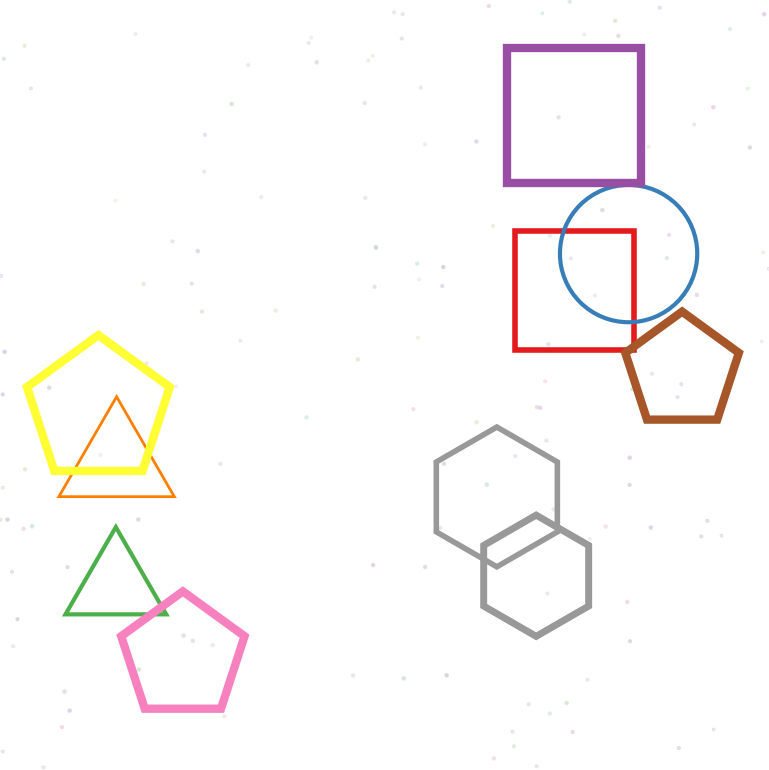[{"shape": "square", "thickness": 2, "radius": 0.39, "center": [0.747, 0.623]}, {"shape": "circle", "thickness": 1.5, "radius": 0.45, "center": [0.816, 0.671]}, {"shape": "triangle", "thickness": 1.5, "radius": 0.38, "center": [0.15, 0.24]}, {"shape": "square", "thickness": 3, "radius": 0.44, "center": [0.746, 0.85]}, {"shape": "triangle", "thickness": 1, "radius": 0.43, "center": [0.151, 0.398]}, {"shape": "pentagon", "thickness": 3, "radius": 0.49, "center": [0.128, 0.467]}, {"shape": "pentagon", "thickness": 3, "radius": 0.39, "center": [0.886, 0.518]}, {"shape": "pentagon", "thickness": 3, "radius": 0.42, "center": [0.237, 0.148]}, {"shape": "hexagon", "thickness": 2.5, "radius": 0.39, "center": [0.696, 0.252]}, {"shape": "hexagon", "thickness": 2, "radius": 0.45, "center": [0.645, 0.355]}]